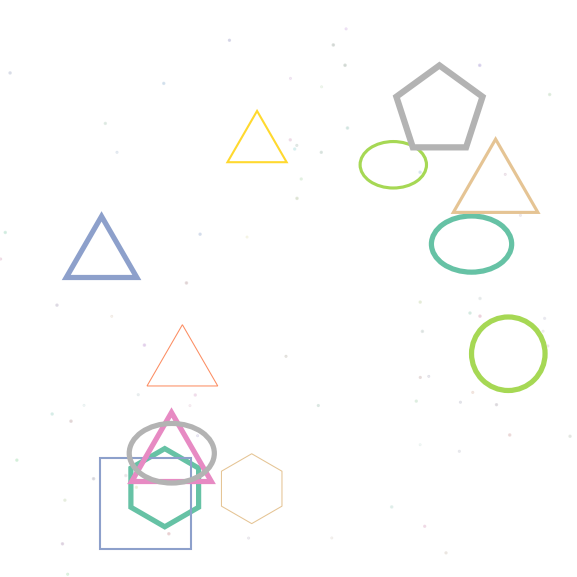[{"shape": "oval", "thickness": 2.5, "radius": 0.35, "center": [0.817, 0.577]}, {"shape": "hexagon", "thickness": 2.5, "radius": 0.34, "center": [0.285, 0.155]}, {"shape": "triangle", "thickness": 0.5, "radius": 0.35, "center": [0.316, 0.366]}, {"shape": "square", "thickness": 1, "radius": 0.39, "center": [0.252, 0.127]}, {"shape": "triangle", "thickness": 2.5, "radius": 0.35, "center": [0.176, 0.554]}, {"shape": "triangle", "thickness": 2.5, "radius": 0.4, "center": [0.297, 0.205]}, {"shape": "oval", "thickness": 1.5, "radius": 0.29, "center": [0.681, 0.714]}, {"shape": "circle", "thickness": 2.5, "radius": 0.32, "center": [0.88, 0.387]}, {"shape": "triangle", "thickness": 1, "radius": 0.3, "center": [0.445, 0.748]}, {"shape": "triangle", "thickness": 1.5, "radius": 0.42, "center": [0.858, 0.674]}, {"shape": "hexagon", "thickness": 0.5, "radius": 0.3, "center": [0.436, 0.153]}, {"shape": "oval", "thickness": 2.5, "radius": 0.37, "center": [0.297, 0.214]}, {"shape": "pentagon", "thickness": 3, "radius": 0.39, "center": [0.761, 0.807]}]